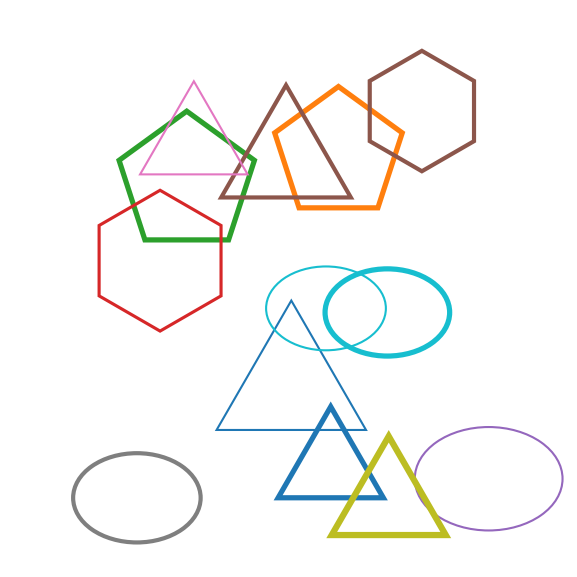[{"shape": "triangle", "thickness": 2.5, "radius": 0.53, "center": [0.573, 0.19]}, {"shape": "triangle", "thickness": 1, "radius": 0.75, "center": [0.504, 0.329]}, {"shape": "pentagon", "thickness": 2.5, "radius": 0.58, "center": [0.586, 0.733]}, {"shape": "pentagon", "thickness": 2.5, "radius": 0.62, "center": [0.323, 0.683]}, {"shape": "hexagon", "thickness": 1.5, "radius": 0.61, "center": [0.277, 0.548]}, {"shape": "oval", "thickness": 1, "radius": 0.64, "center": [0.846, 0.17]}, {"shape": "triangle", "thickness": 2, "radius": 0.65, "center": [0.495, 0.722]}, {"shape": "hexagon", "thickness": 2, "radius": 0.52, "center": [0.731, 0.807]}, {"shape": "triangle", "thickness": 1, "radius": 0.54, "center": [0.336, 0.751]}, {"shape": "oval", "thickness": 2, "radius": 0.55, "center": [0.237, 0.137]}, {"shape": "triangle", "thickness": 3, "radius": 0.57, "center": [0.673, 0.13]}, {"shape": "oval", "thickness": 2.5, "radius": 0.54, "center": [0.671, 0.458]}, {"shape": "oval", "thickness": 1, "radius": 0.52, "center": [0.564, 0.465]}]